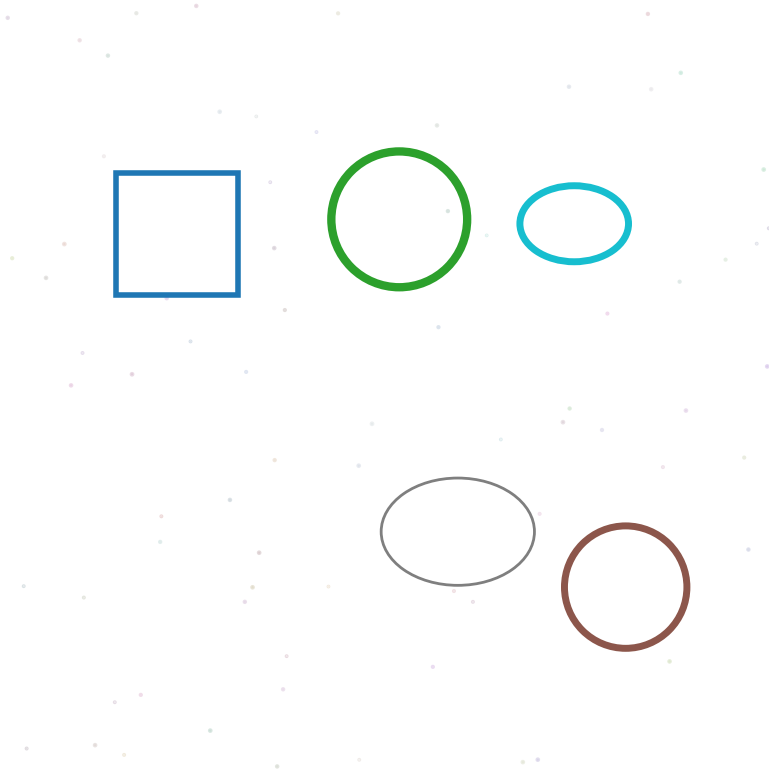[{"shape": "square", "thickness": 2, "radius": 0.4, "center": [0.229, 0.696]}, {"shape": "circle", "thickness": 3, "radius": 0.44, "center": [0.519, 0.715]}, {"shape": "circle", "thickness": 2.5, "radius": 0.4, "center": [0.813, 0.238]}, {"shape": "oval", "thickness": 1, "radius": 0.5, "center": [0.595, 0.309]}, {"shape": "oval", "thickness": 2.5, "radius": 0.35, "center": [0.746, 0.709]}]